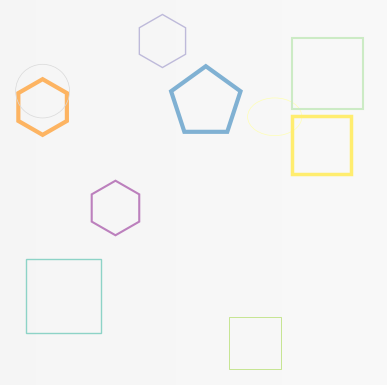[{"shape": "square", "thickness": 1, "radius": 0.48, "center": [0.164, 0.231]}, {"shape": "oval", "thickness": 0.5, "radius": 0.35, "center": [0.709, 0.697]}, {"shape": "hexagon", "thickness": 1, "radius": 0.34, "center": [0.419, 0.893]}, {"shape": "pentagon", "thickness": 3, "radius": 0.47, "center": [0.531, 0.734]}, {"shape": "hexagon", "thickness": 3, "radius": 0.36, "center": [0.11, 0.722]}, {"shape": "square", "thickness": 0.5, "radius": 0.34, "center": [0.658, 0.109]}, {"shape": "circle", "thickness": 0.5, "radius": 0.35, "center": [0.11, 0.763]}, {"shape": "hexagon", "thickness": 1.5, "radius": 0.35, "center": [0.298, 0.46]}, {"shape": "square", "thickness": 1.5, "radius": 0.46, "center": [0.846, 0.808]}, {"shape": "square", "thickness": 2.5, "radius": 0.38, "center": [0.829, 0.624]}]